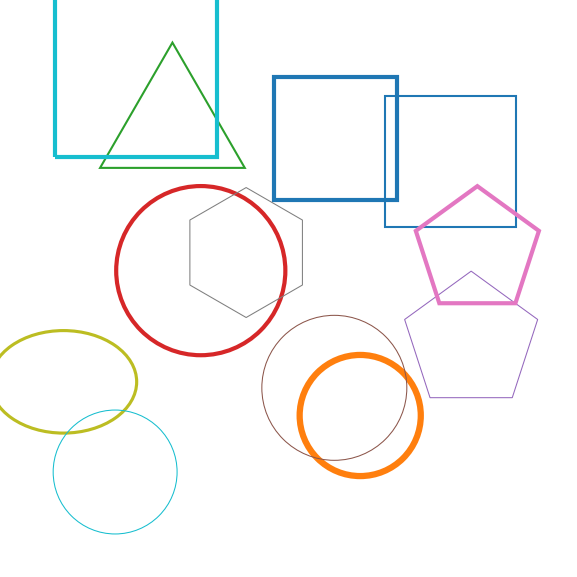[{"shape": "square", "thickness": 2, "radius": 0.53, "center": [0.581, 0.759]}, {"shape": "square", "thickness": 1, "radius": 0.57, "center": [0.78, 0.719]}, {"shape": "circle", "thickness": 3, "radius": 0.52, "center": [0.624, 0.28]}, {"shape": "triangle", "thickness": 1, "radius": 0.72, "center": [0.299, 0.781]}, {"shape": "circle", "thickness": 2, "radius": 0.73, "center": [0.348, 0.53]}, {"shape": "pentagon", "thickness": 0.5, "radius": 0.61, "center": [0.816, 0.408]}, {"shape": "circle", "thickness": 0.5, "radius": 0.63, "center": [0.579, 0.328]}, {"shape": "pentagon", "thickness": 2, "radius": 0.56, "center": [0.827, 0.565]}, {"shape": "hexagon", "thickness": 0.5, "radius": 0.56, "center": [0.426, 0.562]}, {"shape": "oval", "thickness": 1.5, "radius": 0.63, "center": [0.11, 0.338]}, {"shape": "square", "thickness": 2, "radius": 0.7, "center": [0.236, 0.867]}, {"shape": "circle", "thickness": 0.5, "radius": 0.54, "center": [0.199, 0.182]}]